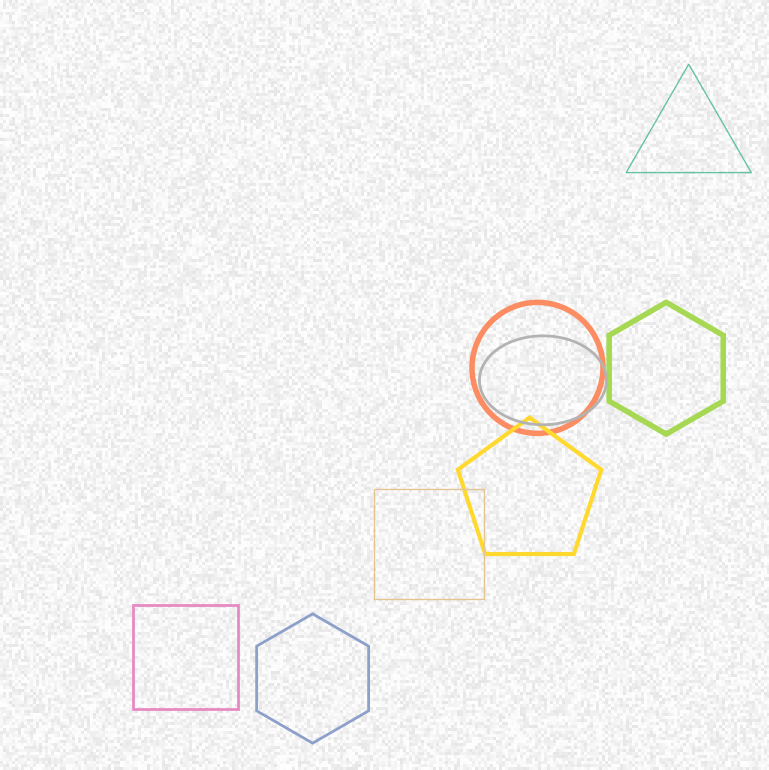[{"shape": "triangle", "thickness": 0.5, "radius": 0.47, "center": [0.894, 0.823]}, {"shape": "circle", "thickness": 2, "radius": 0.43, "center": [0.698, 0.522]}, {"shape": "hexagon", "thickness": 1, "radius": 0.42, "center": [0.406, 0.119]}, {"shape": "square", "thickness": 1, "radius": 0.34, "center": [0.241, 0.147]}, {"shape": "hexagon", "thickness": 2, "radius": 0.43, "center": [0.865, 0.522]}, {"shape": "pentagon", "thickness": 1.5, "radius": 0.49, "center": [0.688, 0.36]}, {"shape": "square", "thickness": 0.5, "radius": 0.36, "center": [0.557, 0.293]}, {"shape": "oval", "thickness": 1, "radius": 0.41, "center": [0.705, 0.506]}]